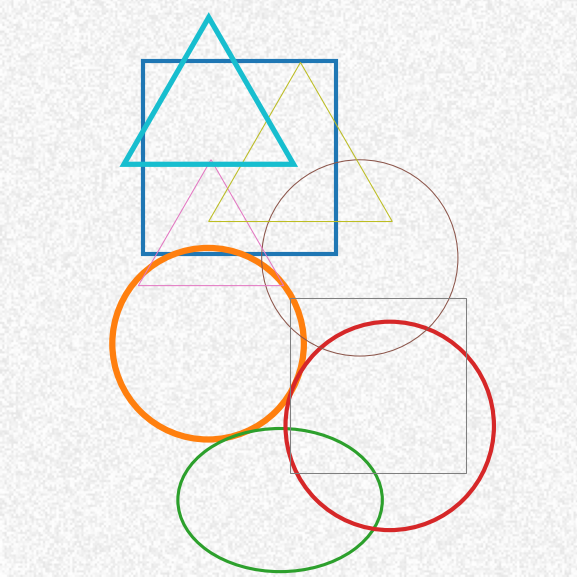[{"shape": "square", "thickness": 2, "radius": 0.83, "center": [0.414, 0.726]}, {"shape": "circle", "thickness": 3, "radius": 0.83, "center": [0.36, 0.404]}, {"shape": "oval", "thickness": 1.5, "radius": 0.89, "center": [0.485, 0.133]}, {"shape": "circle", "thickness": 2, "radius": 0.9, "center": [0.675, 0.262]}, {"shape": "circle", "thickness": 0.5, "radius": 0.85, "center": [0.623, 0.553]}, {"shape": "triangle", "thickness": 0.5, "radius": 0.73, "center": [0.365, 0.577]}, {"shape": "square", "thickness": 0.5, "radius": 0.76, "center": [0.655, 0.332]}, {"shape": "triangle", "thickness": 0.5, "radius": 0.92, "center": [0.52, 0.707]}, {"shape": "triangle", "thickness": 2.5, "radius": 0.85, "center": [0.361, 0.799]}]